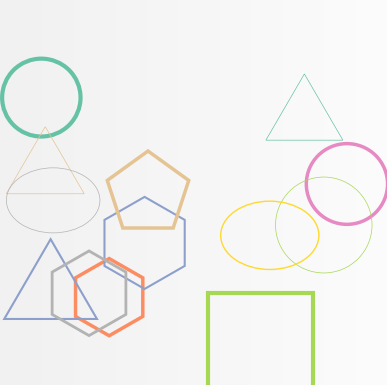[{"shape": "triangle", "thickness": 0.5, "radius": 0.57, "center": [0.786, 0.693]}, {"shape": "circle", "thickness": 3, "radius": 0.51, "center": [0.107, 0.747]}, {"shape": "hexagon", "thickness": 2.5, "radius": 0.5, "center": [0.282, 0.228]}, {"shape": "hexagon", "thickness": 1.5, "radius": 0.6, "center": [0.373, 0.369]}, {"shape": "triangle", "thickness": 1.5, "radius": 0.69, "center": [0.131, 0.241]}, {"shape": "circle", "thickness": 2.5, "radius": 0.52, "center": [0.895, 0.522]}, {"shape": "square", "thickness": 3, "radius": 0.68, "center": [0.672, 0.102]}, {"shape": "circle", "thickness": 0.5, "radius": 0.62, "center": [0.836, 0.416]}, {"shape": "oval", "thickness": 1, "radius": 0.63, "center": [0.696, 0.389]}, {"shape": "triangle", "thickness": 0.5, "radius": 0.58, "center": [0.117, 0.555]}, {"shape": "pentagon", "thickness": 2.5, "radius": 0.55, "center": [0.382, 0.497]}, {"shape": "hexagon", "thickness": 2, "radius": 0.55, "center": [0.23, 0.238]}, {"shape": "oval", "thickness": 0.5, "radius": 0.6, "center": [0.137, 0.48]}]